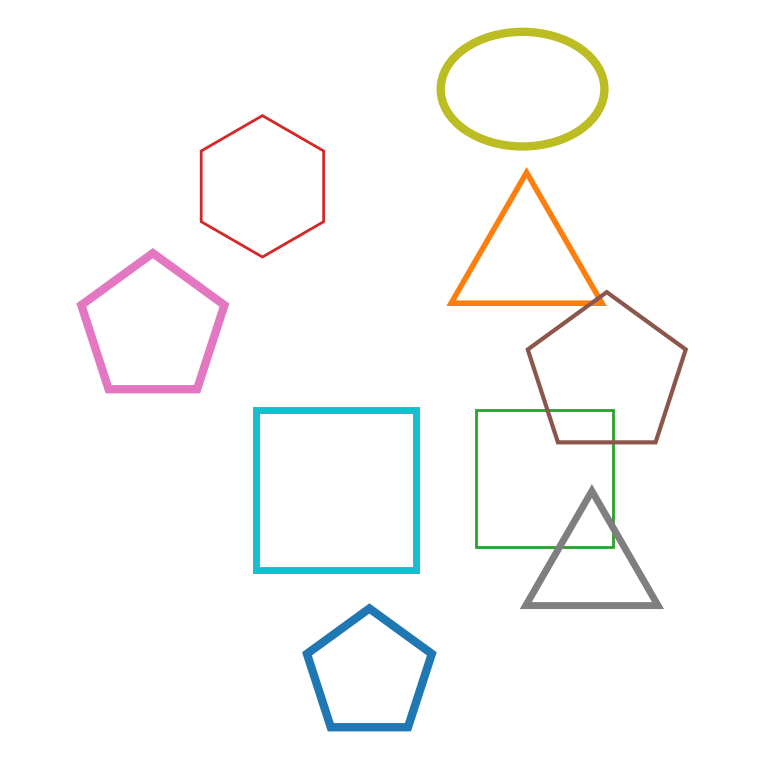[{"shape": "pentagon", "thickness": 3, "radius": 0.43, "center": [0.48, 0.125]}, {"shape": "triangle", "thickness": 2, "radius": 0.57, "center": [0.684, 0.663]}, {"shape": "square", "thickness": 1, "radius": 0.45, "center": [0.707, 0.378]}, {"shape": "hexagon", "thickness": 1, "radius": 0.46, "center": [0.341, 0.758]}, {"shape": "pentagon", "thickness": 1.5, "radius": 0.54, "center": [0.788, 0.513]}, {"shape": "pentagon", "thickness": 3, "radius": 0.49, "center": [0.199, 0.574]}, {"shape": "triangle", "thickness": 2.5, "radius": 0.5, "center": [0.769, 0.263]}, {"shape": "oval", "thickness": 3, "radius": 0.53, "center": [0.679, 0.884]}, {"shape": "square", "thickness": 2.5, "radius": 0.52, "center": [0.436, 0.364]}]